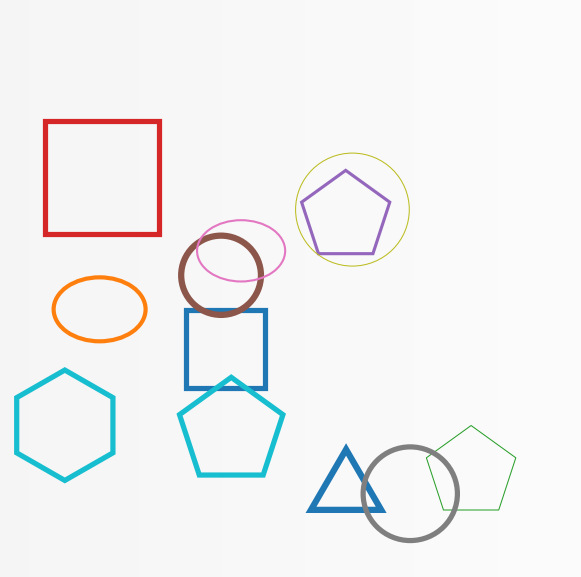[{"shape": "triangle", "thickness": 3, "radius": 0.35, "center": [0.595, 0.151]}, {"shape": "square", "thickness": 2.5, "radius": 0.34, "center": [0.388, 0.394]}, {"shape": "oval", "thickness": 2, "radius": 0.4, "center": [0.171, 0.464]}, {"shape": "pentagon", "thickness": 0.5, "radius": 0.4, "center": [0.81, 0.181]}, {"shape": "square", "thickness": 2.5, "radius": 0.49, "center": [0.176, 0.692]}, {"shape": "pentagon", "thickness": 1.5, "radius": 0.4, "center": [0.595, 0.624]}, {"shape": "circle", "thickness": 3, "radius": 0.34, "center": [0.38, 0.522]}, {"shape": "oval", "thickness": 1, "radius": 0.38, "center": [0.415, 0.565]}, {"shape": "circle", "thickness": 2.5, "radius": 0.41, "center": [0.706, 0.144]}, {"shape": "circle", "thickness": 0.5, "radius": 0.49, "center": [0.606, 0.636]}, {"shape": "pentagon", "thickness": 2.5, "radius": 0.47, "center": [0.398, 0.252]}, {"shape": "hexagon", "thickness": 2.5, "radius": 0.48, "center": [0.112, 0.263]}]